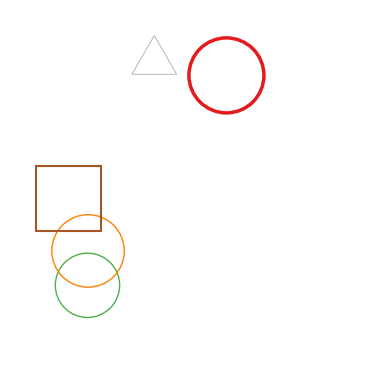[{"shape": "circle", "thickness": 2.5, "radius": 0.49, "center": [0.588, 0.804]}, {"shape": "circle", "thickness": 1, "radius": 0.42, "center": [0.227, 0.259]}, {"shape": "circle", "thickness": 1, "radius": 0.47, "center": [0.229, 0.348]}, {"shape": "square", "thickness": 1.5, "radius": 0.42, "center": [0.179, 0.485]}, {"shape": "triangle", "thickness": 0.5, "radius": 0.34, "center": [0.401, 0.841]}]